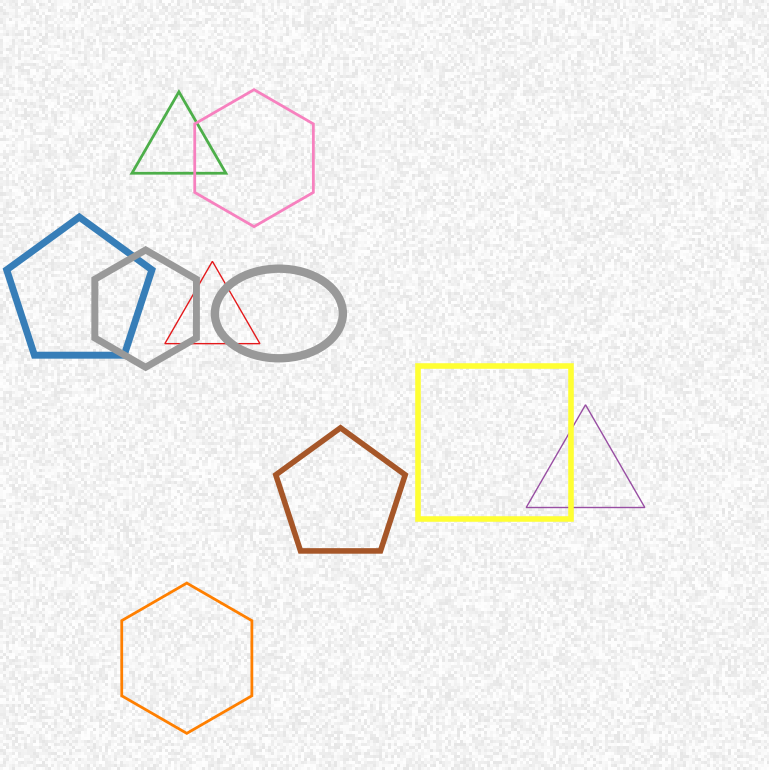[{"shape": "triangle", "thickness": 0.5, "radius": 0.36, "center": [0.276, 0.589]}, {"shape": "pentagon", "thickness": 2.5, "radius": 0.5, "center": [0.103, 0.619]}, {"shape": "triangle", "thickness": 1, "radius": 0.35, "center": [0.232, 0.81]}, {"shape": "triangle", "thickness": 0.5, "radius": 0.44, "center": [0.76, 0.385]}, {"shape": "hexagon", "thickness": 1, "radius": 0.49, "center": [0.243, 0.145]}, {"shape": "square", "thickness": 2, "radius": 0.5, "center": [0.643, 0.425]}, {"shape": "pentagon", "thickness": 2, "radius": 0.44, "center": [0.442, 0.356]}, {"shape": "hexagon", "thickness": 1, "radius": 0.44, "center": [0.33, 0.795]}, {"shape": "hexagon", "thickness": 2.5, "radius": 0.38, "center": [0.189, 0.599]}, {"shape": "oval", "thickness": 3, "radius": 0.42, "center": [0.362, 0.593]}]